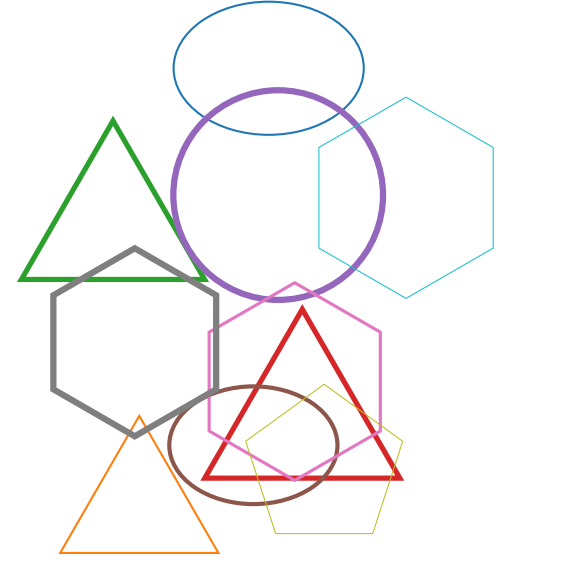[{"shape": "oval", "thickness": 1, "radius": 0.82, "center": [0.465, 0.881]}, {"shape": "triangle", "thickness": 1, "radius": 0.79, "center": [0.241, 0.121]}, {"shape": "triangle", "thickness": 2.5, "radius": 0.92, "center": [0.196, 0.607]}, {"shape": "triangle", "thickness": 2.5, "radius": 0.97, "center": [0.523, 0.269]}, {"shape": "circle", "thickness": 3, "radius": 0.91, "center": [0.482, 0.661]}, {"shape": "oval", "thickness": 2, "radius": 0.73, "center": [0.439, 0.228]}, {"shape": "hexagon", "thickness": 1.5, "radius": 0.86, "center": [0.51, 0.338]}, {"shape": "hexagon", "thickness": 3, "radius": 0.81, "center": [0.233, 0.406]}, {"shape": "pentagon", "thickness": 0.5, "radius": 0.71, "center": [0.561, 0.191]}, {"shape": "hexagon", "thickness": 0.5, "radius": 0.87, "center": [0.703, 0.657]}]